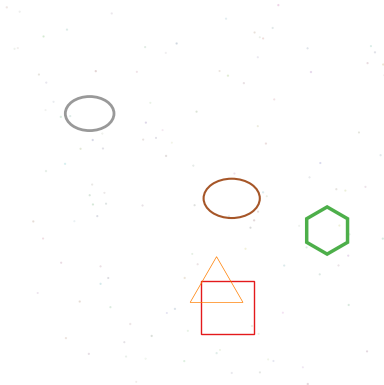[{"shape": "square", "thickness": 1, "radius": 0.34, "center": [0.59, 0.202]}, {"shape": "hexagon", "thickness": 2.5, "radius": 0.31, "center": [0.85, 0.401]}, {"shape": "triangle", "thickness": 0.5, "radius": 0.4, "center": [0.563, 0.254]}, {"shape": "oval", "thickness": 1.5, "radius": 0.36, "center": [0.602, 0.485]}, {"shape": "oval", "thickness": 2, "radius": 0.32, "center": [0.233, 0.705]}]